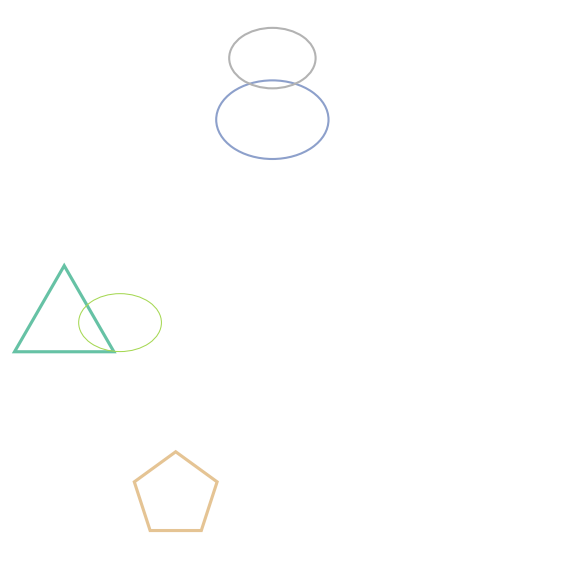[{"shape": "triangle", "thickness": 1.5, "radius": 0.5, "center": [0.111, 0.44]}, {"shape": "oval", "thickness": 1, "radius": 0.49, "center": [0.472, 0.792]}, {"shape": "oval", "thickness": 0.5, "radius": 0.36, "center": [0.208, 0.44]}, {"shape": "pentagon", "thickness": 1.5, "radius": 0.38, "center": [0.304, 0.141]}, {"shape": "oval", "thickness": 1, "radius": 0.37, "center": [0.472, 0.899]}]